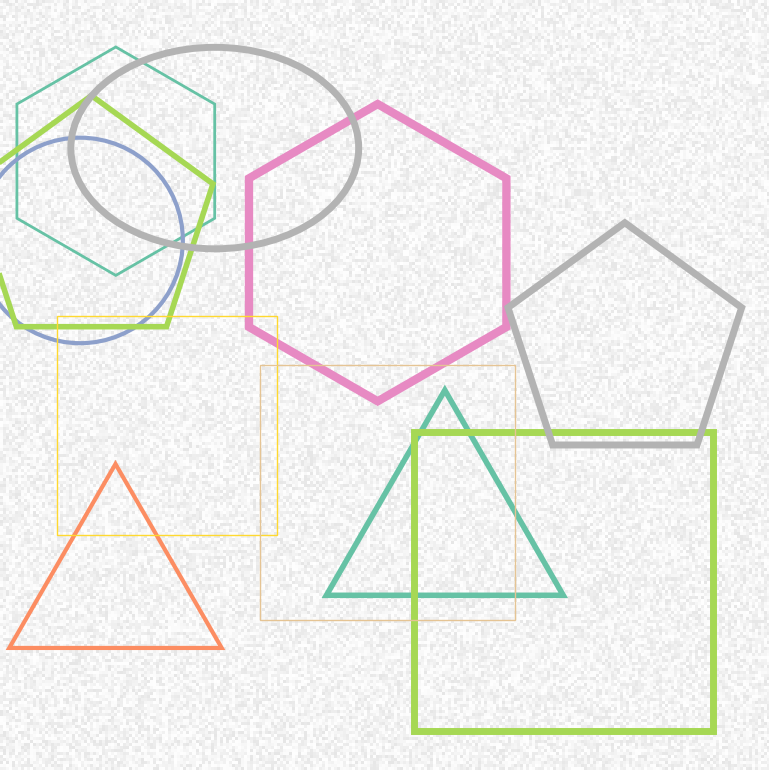[{"shape": "triangle", "thickness": 2, "radius": 0.89, "center": [0.578, 0.316]}, {"shape": "hexagon", "thickness": 1, "radius": 0.74, "center": [0.15, 0.791]}, {"shape": "triangle", "thickness": 1.5, "radius": 0.8, "center": [0.15, 0.238]}, {"shape": "circle", "thickness": 1.5, "radius": 0.67, "center": [0.104, 0.688]}, {"shape": "hexagon", "thickness": 3, "radius": 0.97, "center": [0.491, 0.672]}, {"shape": "square", "thickness": 2.5, "radius": 0.97, "center": [0.732, 0.245]}, {"shape": "pentagon", "thickness": 2, "radius": 0.83, "center": [0.119, 0.71]}, {"shape": "square", "thickness": 0.5, "radius": 0.71, "center": [0.217, 0.448]}, {"shape": "square", "thickness": 0.5, "radius": 0.83, "center": [0.503, 0.36]}, {"shape": "oval", "thickness": 2.5, "radius": 0.93, "center": [0.279, 0.808]}, {"shape": "pentagon", "thickness": 2.5, "radius": 0.8, "center": [0.811, 0.551]}]